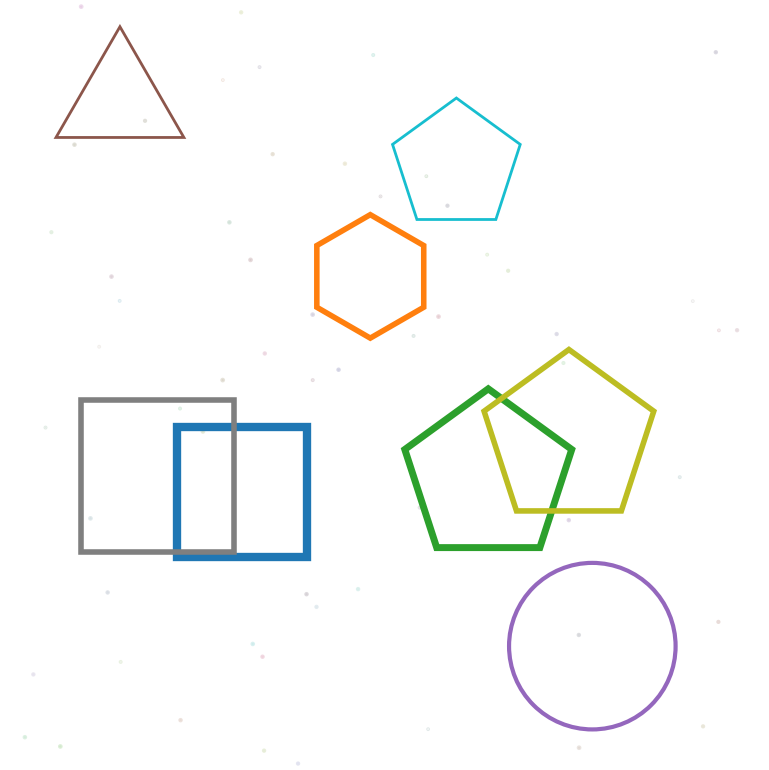[{"shape": "square", "thickness": 3, "radius": 0.42, "center": [0.314, 0.361]}, {"shape": "hexagon", "thickness": 2, "radius": 0.4, "center": [0.481, 0.641]}, {"shape": "pentagon", "thickness": 2.5, "radius": 0.57, "center": [0.634, 0.381]}, {"shape": "circle", "thickness": 1.5, "radius": 0.54, "center": [0.769, 0.161]}, {"shape": "triangle", "thickness": 1, "radius": 0.48, "center": [0.156, 0.869]}, {"shape": "square", "thickness": 2, "radius": 0.5, "center": [0.204, 0.382]}, {"shape": "pentagon", "thickness": 2, "radius": 0.58, "center": [0.739, 0.43]}, {"shape": "pentagon", "thickness": 1, "radius": 0.44, "center": [0.593, 0.785]}]